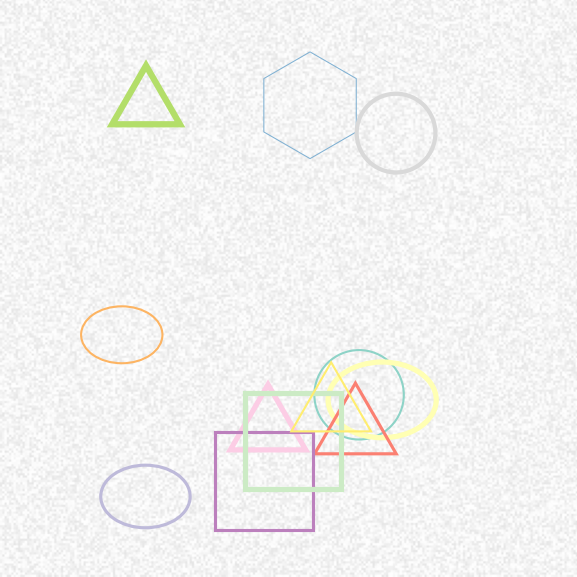[{"shape": "circle", "thickness": 1, "radius": 0.39, "center": [0.622, 0.316]}, {"shape": "oval", "thickness": 2.5, "radius": 0.47, "center": [0.662, 0.307]}, {"shape": "oval", "thickness": 1.5, "radius": 0.39, "center": [0.252, 0.139]}, {"shape": "triangle", "thickness": 1.5, "radius": 0.41, "center": [0.615, 0.254]}, {"shape": "hexagon", "thickness": 0.5, "radius": 0.46, "center": [0.537, 0.817]}, {"shape": "oval", "thickness": 1, "radius": 0.35, "center": [0.211, 0.419]}, {"shape": "triangle", "thickness": 3, "radius": 0.34, "center": [0.253, 0.818]}, {"shape": "triangle", "thickness": 2.5, "radius": 0.38, "center": [0.464, 0.258]}, {"shape": "circle", "thickness": 2, "radius": 0.34, "center": [0.686, 0.769]}, {"shape": "square", "thickness": 1.5, "radius": 0.43, "center": [0.458, 0.166]}, {"shape": "square", "thickness": 2.5, "radius": 0.42, "center": [0.507, 0.235]}, {"shape": "triangle", "thickness": 1, "radius": 0.4, "center": [0.573, 0.292]}]